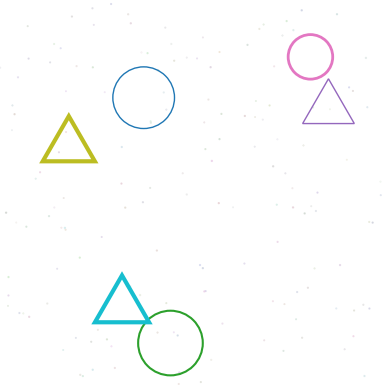[{"shape": "circle", "thickness": 1, "radius": 0.4, "center": [0.373, 0.746]}, {"shape": "circle", "thickness": 1.5, "radius": 0.42, "center": [0.443, 0.109]}, {"shape": "triangle", "thickness": 1, "radius": 0.39, "center": [0.853, 0.718]}, {"shape": "circle", "thickness": 2, "radius": 0.29, "center": [0.806, 0.852]}, {"shape": "triangle", "thickness": 3, "radius": 0.39, "center": [0.179, 0.62]}, {"shape": "triangle", "thickness": 3, "radius": 0.41, "center": [0.317, 0.204]}]